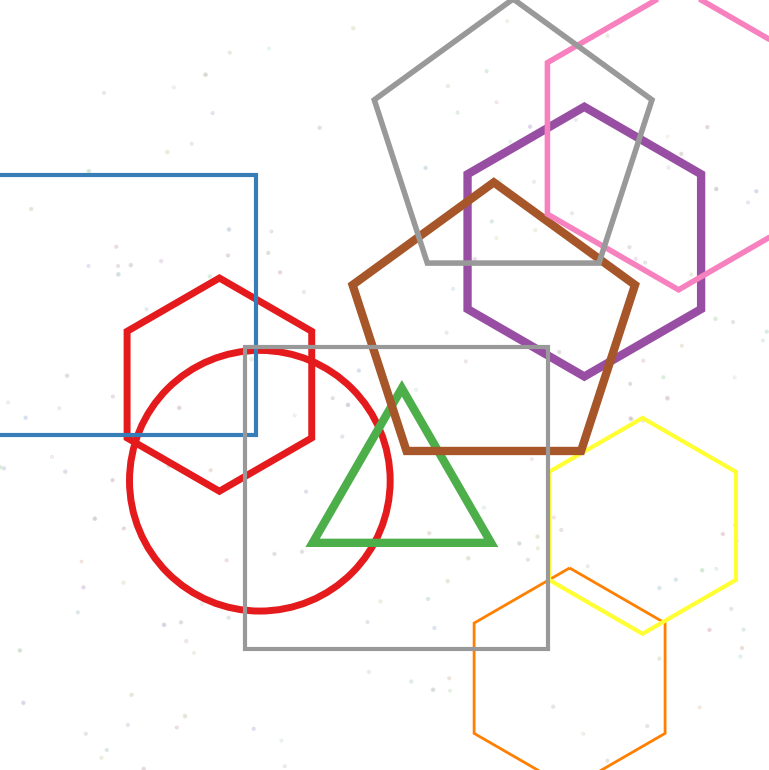[{"shape": "circle", "thickness": 2.5, "radius": 0.85, "center": [0.337, 0.376]}, {"shape": "hexagon", "thickness": 2.5, "radius": 0.69, "center": [0.285, 0.5]}, {"shape": "square", "thickness": 1.5, "radius": 0.84, "center": [0.163, 0.604]}, {"shape": "triangle", "thickness": 3, "radius": 0.67, "center": [0.522, 0.362]}, {"shape": "hexagon", "thickness": 3, "radius": 0.88, "center": [0.759, 0.686]}, {"shape": "hexagon", "thickness": 1, "radius": 0.72, "center": [0.74, 0.119]}, {"shape": "hexagon", "thickness": 1.5, "radius": 0.7, "center": [0.834, 0.317]}, {"shape": "pentagon", "thickness": 3, "radius": 0.96, "center": [0.641, 0.57]}, {"shape": "hexagon", "thickness": 2, "radius": 0.98, "center": [0.881, 0.82]}, {"shape": "pentagon", "thickness": 2, "radius": 0.95, "center": [0.666, 0.812]}, {"shape": "square", "thickness": 1.5, "radius": 0.98, "center": [0.515, 0.353]}]